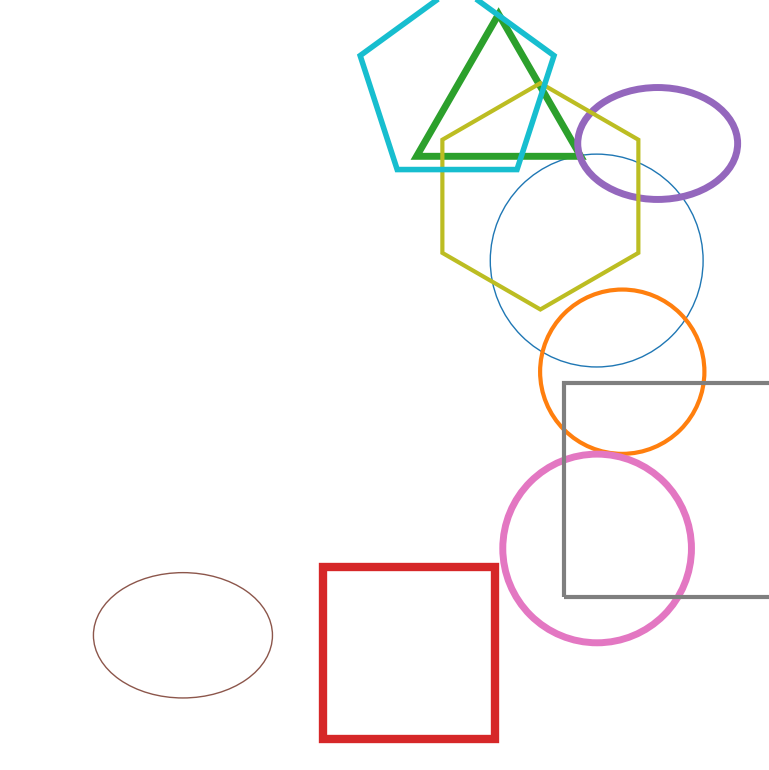[{"shape": "circle", "thickness": 0.5, "radius": 0.69, "center": [0.775, 0.662]}, {"shape": "circle", "thickness": 1.5, "radius": 0.53, "center": [0.808, 0.517]}, {"shape": "triangle", "thickness": 2.5, "radius": 0.62, "center": [0.648, 0.859]}, {"shape": "square", "thickness": 3, "radius": 0.56, "center": [0.531, 0.152]}, {"shape": "oval", "thickness": 2.5, "radius": 0.52, "center": [0.854, 0.814]}, {"shape": "oval", "thickness": 0.5, "radius": 0.58, "center": [0.238, 0.175]}, {"shape": "circle", "thickness": 2.5, "radius": 0.61, "center": [0.775, 0.288]}, {"shape": "square", "thickness": 1.5, "radius": 0.69, "center": [0.872, 0.364]}, {"shape": "hexagon", "thickness": 1.5, "radius": 0.73, "center": [0.702, 0.745]}, {"shape": "pentagon", "thickness": 2, "radius": 0.66, "center": [0.594, 0.887]}]